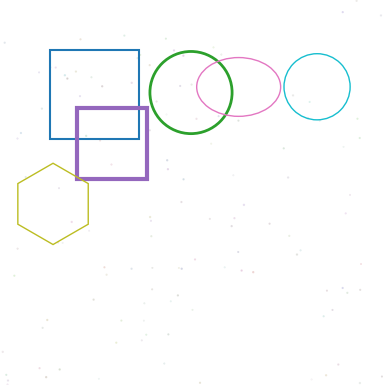[{"shape": "square", "thickness": 1.5, "radius": 0.57, "center": [0.245, 0.755]}, {"shape": "circle", "thickness": 2, "radius": 0.53, "center": [0.496, 0.76]}, {"shape": "square", "thickness": 3, "radius": 0.46, "center": [0.291, 0.628]}, {"shape": "oval", "thickness": 1, "radius": 0.55, "center": [0.62, 0.774]}, {"shape": "hexagon", "thickness": 1, "radius": 0.53, "center": [0.138, 0.47]}, {"shape": "circle", "thickness": 1, "radius": 0.43, "center": [0.824, 0.775]}]